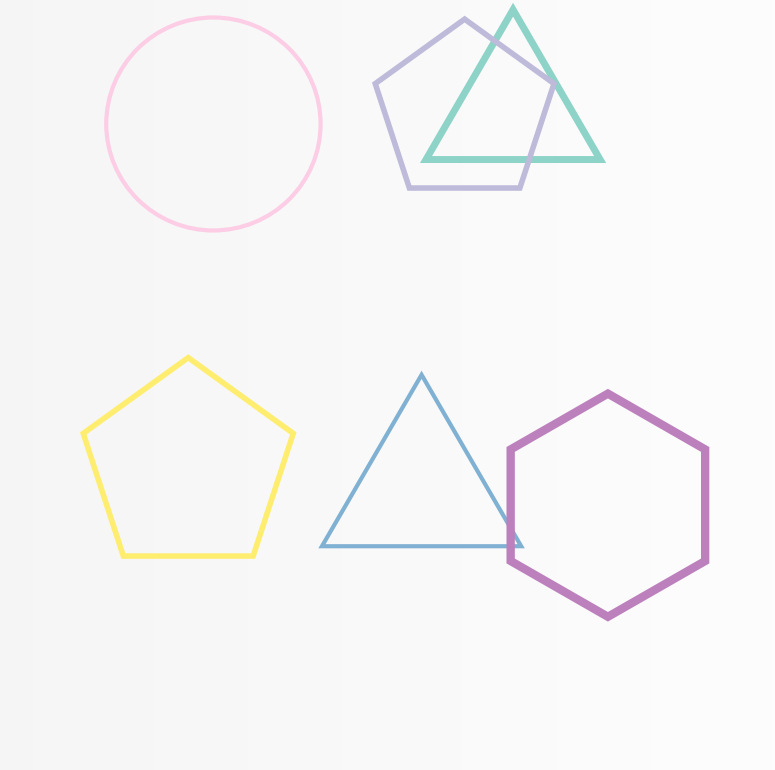[{"shape": "triangle", "thickness": 2.5, "radius": 0.65, "center": [0.662, 0.858]}, {"shape": "pentagon", "thickness": 2, "radius": 0.61, "center": [0.6, 0.854]}, {"shape": "triangle", "thickness": 1.5, "radius": 0.74, "center": [0.544, 0.365]}, {"shape": "circle", "thickness": 1.5, "radius": 0.69, "center": [0.275, 0.839]}, {"shape": "hexagon", "thickness": 3, "radius": 0.72, "center": [0.784, 0.344]}, {"shape": "pentagon", "thickness": 2, "radius": 0.71, "center": [0.243, 0.393]}]